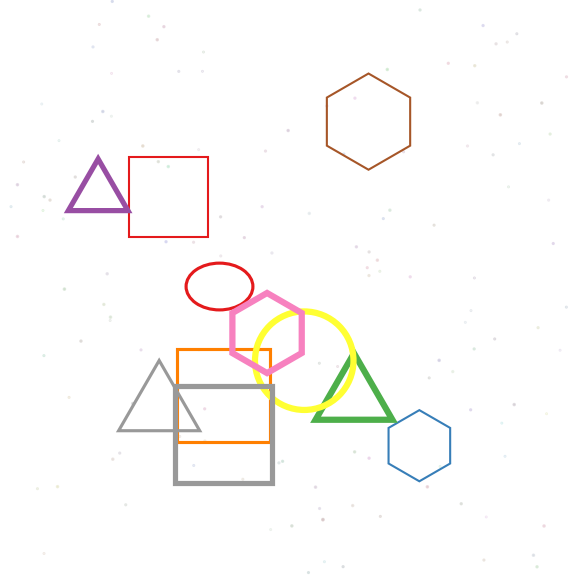[{"shape": "square", "thickness": 1, "radius": 0.35, "center": [0.292, 0.659]}, {"shape": "oval", "thickness": 1.5, "radius": 0.29, "center": [0.38, 0.503]}, {"shape": "hexagon", "thickness": 1, "radius": 0.31, "center": [0.726, 0.227]}, {"shape": "triangle", "thickness": 3, "radius": 0.38, "center": [0.613, 0.311]}, {"shape": "triangle", "thickness": 2.5, "radius": 0.3, "center": [0.17, 0.664]}, {"shape": "square", "thickness": 1.5, "radius": 0.4, "center": [0.387, 0.315]}, {"shape": "circle", "thickness": 3, "radius": 0.43, "center": [0.527, 0.375]}, {"shape": "hexagon", "thickness": 1, "radius": 0.42, "center": [0.638, 0.789]}, {"shape": "hexagon", "thickness": 3, "radius": 0.35, "center": [0.462, 0.422]}, {"shape": "square", "thickness": 2.5, "radius": 0.42, "center": [0.387, 0.247]}, {"shape": "triangle", "thickness": 1.5, "radius": 0.41, "center": [0.276, 0.294]}]